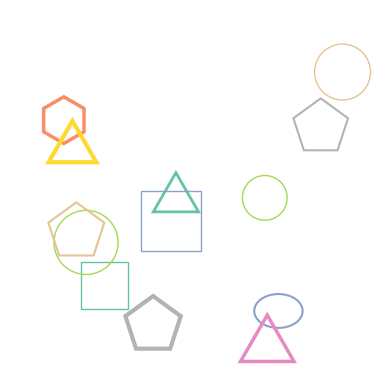[{"shape": "square", "thickness": 1, "radius": 0.3, "center": [0.272, 0.258]}, {"shape": "triangle", "thickness": 2, "radius": 0.34, "center": [0.457, 0.484]}, {"shape": "hexagon", "thickness": 2.5, "radius": 0.3, "center": [0.166, 0.688]}, {"shape": "square", "thickness": 1, "radius": 0.39, "center": [0.444, 0.426]}, {"shape": "oval", "thickness": 1.5, "radius": 0.31, "center": [0.723, 0.192]}, {"shape": "triangle", "thickness": 2.5, "radius": 0.4, "center": [0.694, 0.101]}, {"shape": "circle", "thickness": 1, "radius": 0.29, "center": [0.688, 0.486]}, {"shape": "circle", "thickness": 1, "radius": 0.42, "center": [0.223, 0.37]}, {"shape": "triangle", "thickness": 3, "radius": 0.36, "center": [0.188, 0.614]}, {"shape": "pentagon", "thickness": 1.5, "radius": 0.38, "center": [0.198, 0.398]}, {"shape": "circle", "thickness": 1, "radius": 0.36, "center": [0.89, 0.813]}, {"shape": "pentagon", "thickness": 3, "radius": 0.38, "center": [0.398, 0.155]}, {"shape": "pentagon", "thickness": 1.5, "radius": 0.37, "center": [0.833, 0.67]}]